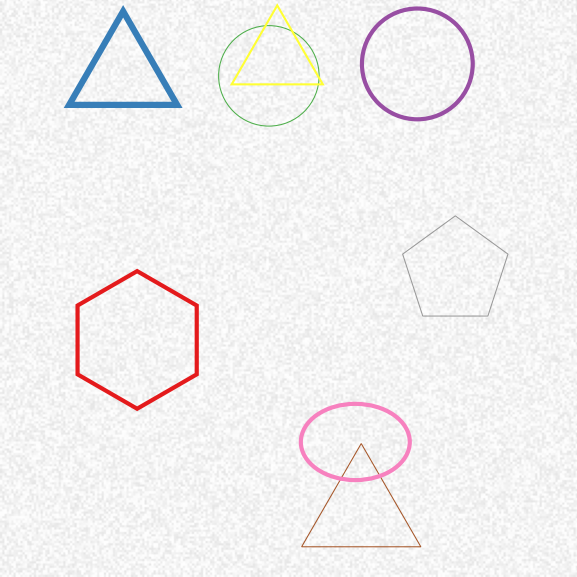[{"shape": "hexagon", "thickness": 2, "radius": 0.6, "center": [0.237, 0.411]}, {"shape": "triangle", "thickness": 3, "radius": 0.54, "center": [0.213, 0.872]}, {"shape": "circle", "thickness": 0.5, "radius": 0.43, "center": [0.466, 0.868]}, {"shape": "circle", "thickness": 2, "radius": 0.48, "center": [0.723, 0.888]}, {"shape": "triangle", "thickness": 1, "radius": 0.46, "center": [0.48, 0.899]}, {"shape": "triangle", "thickness": 0.5, "radius": 0.6, "center": [0.626, 0.112]}, {"shape": "oval", "thickness": 2, "radius": 0.47, "center": [0.615, 0.234]}, {"shape": "pentagon", "thickness": 0.5, "radius": 0.48, "center": [0.788, 0.529]}]